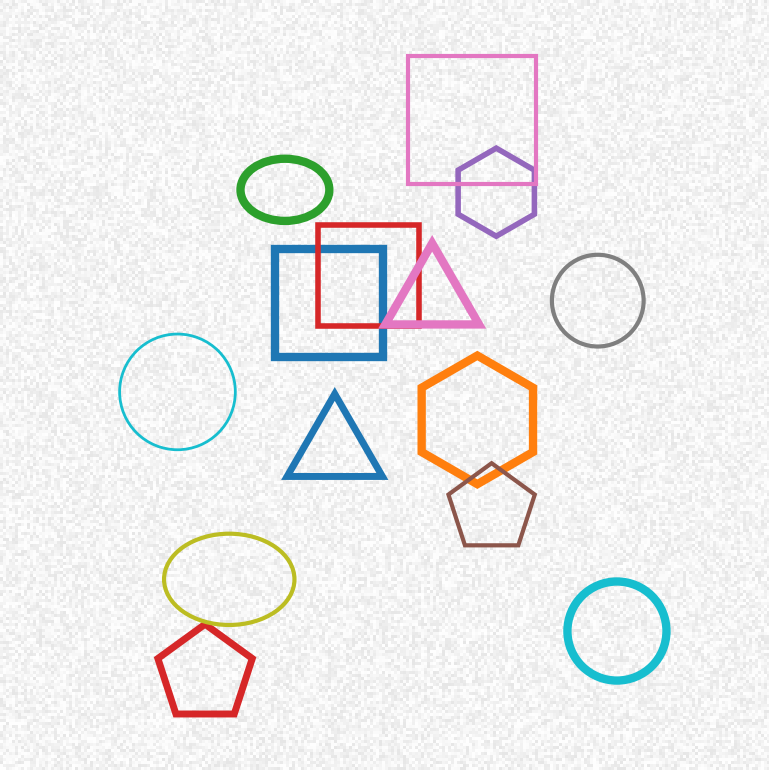[{"shape": "triangle", "thickness": 2.5, "radius": 0.36, "center": [0.435, 0.417]}, {"shape": "square", "thickness": 3, "radius": 0.35, "center": [0.428, 0.606]}, {"shape": "hexagon", "thickness": 3, "radius": 0.42, "center": [0.62, 0.455]}, {"shape": "oval", "thickness": 3, "radius": 0.29, "center": [0.37, 0.753]}, {"shape": "square", "thickness": 2, "radius": 0.33, "center": [0.478, 0.643]}, {"shape": "pentagon", "thickness": 2.5, "radius": 0.32, "center": [0.266, 0.125]}, {"shape": "hexagon", "thickness": 2, "radius": 0.29, "center": [0.644, 0.75]}, {"shape": "pentagon", "thickness": 1.5, "radius": 0.29, "center": [0.638, 0.339]}, {"shape": "square", "thickness": 1.5, "radius": 0.42, "center": [0.613, 0.844]}, {"shape": "triangle", "thickness": 3, "radius": 0.35, "center": [0.561, 0.614]}, {"shape": "circle", "thickness": 1.5, "radius": 0.3, "center": [0.776, 0.61]}, {"shape": "oval", "thickness": 1.5, "radius": 0.42, "center": [0.298, 0.248]}, {"shape": "circle", "thickness": 1, "radius": 0.38, "center": [0.23, 0.491]}, {"shape": "circle", "thickness": 3, "radius": 0.32, "center": [0.801, 0.18]}]